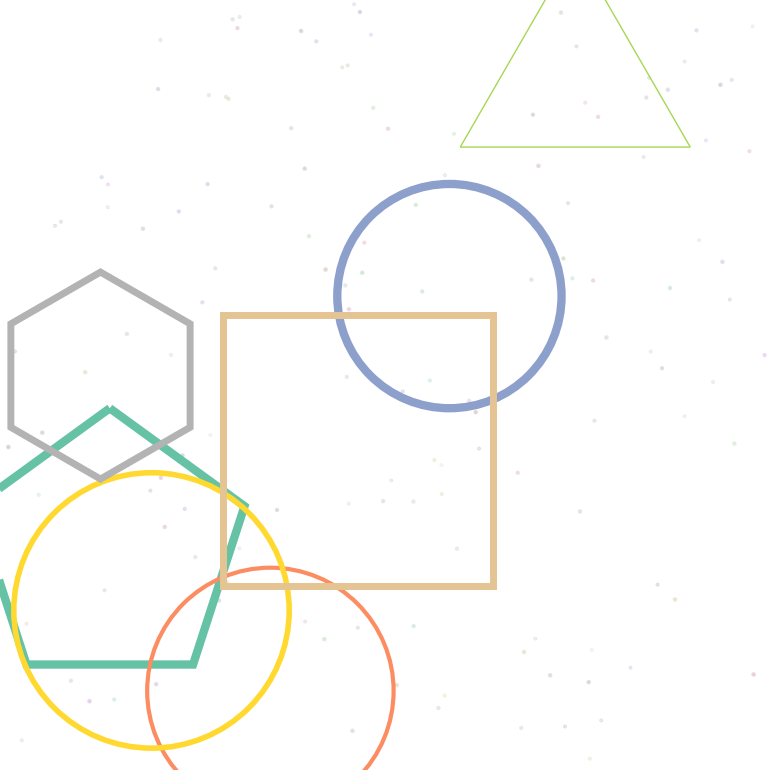[{"shape": "pentagon", "thickness": 3, "radius": 0.92, "center": [0.143, 0.286]}, {"shape": "circle", "thickness": 1.5, "radius": 0.8, "center": [0.351, 0.103]}, {"shape": "circle", "thickness": 3, "radius": 0.73, "center": [0.584, 0.615]}, {"shape": "triangle", "thickness": 0.5, "radius": 0.86, "center": [0.747, 0.895]}, {"shape": "circle", "thickness": 2, "radius": 0.89, "center": [0.197, 0.207]}, {"shape": "square", "thickness": 2.5, "radius": 0.88, "center": [0.465, 0.415]}, {"shape": "hexagon", "thickness": 2.5, "radius": 0.67, "center": [0.131, 0.512]}]